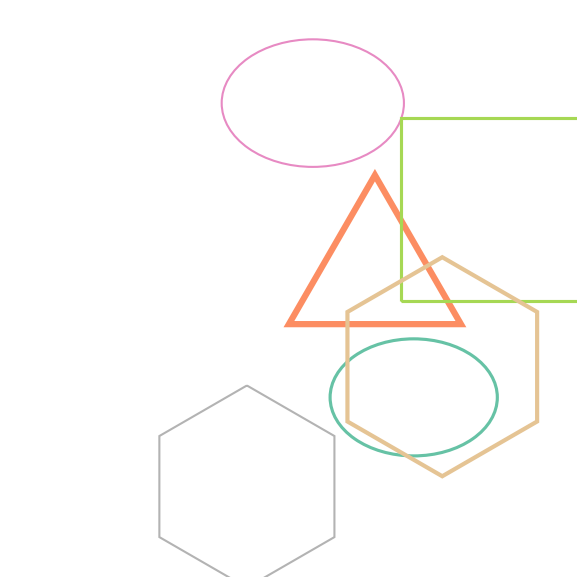[{"shape": "oval", "thickness": 1.5, "radius": 0.72, "center": [0.716, 0.311]}, {"shape": "triangle", "thickness": 3, "radius": 0.86, "center": [0.649, 0.524]}, {"shape": "oval", "thickness": 1, "radius": 0.79, "center": [0.542, 0.821]}, {"shape": "square", "thickness": 1.5, "radius": 0.79, "center": [0.852, 0.636]}, {"shape": "hexagon", "thickness": 2, "radius": 0.95, "center": [0.766, 0.364]}, {"shape": "hexagon", "thickness": 1, "radius": 0.88, "center": [0.428, 0.157]}]